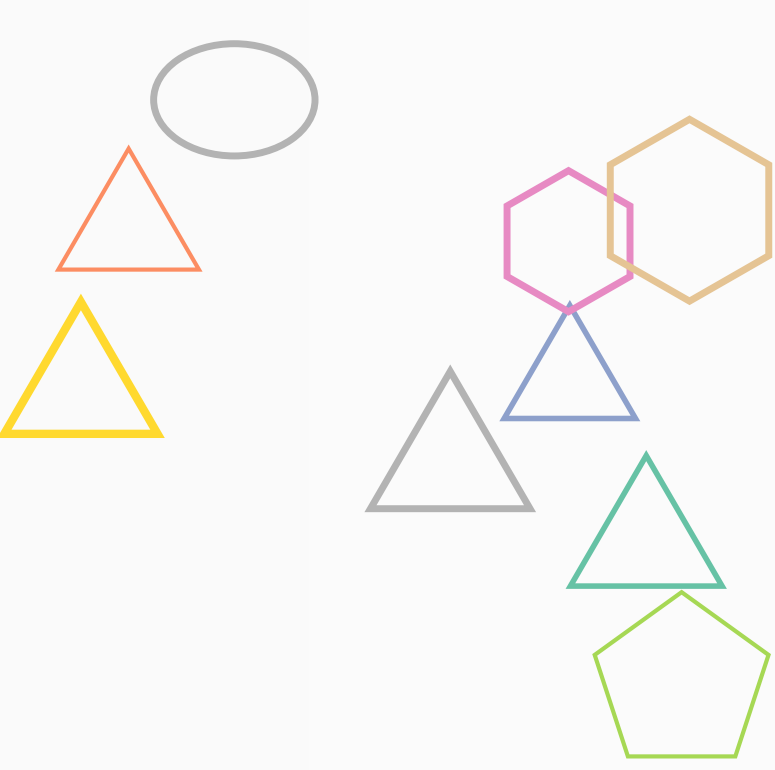[{"shape": "triangle", "thickness": 2, "radius": 0.56, "center": [0.834, 0.295]}, {"shape": "triangle", "thickness": 1.5, "radius": 0.52, "center": [0.166, 0.702]}, {"shape": "triangle", "thickness": 2, "radius": 0.49, "center": [0.735, 0.505]}, {"shape": "hexagon", "thickness": 2.5, "radius": 0.46, "center": [0.734, 0.687]}, {"shape": "pentagon", "thickness": 1.5, "radius": 0.59, "center": [0.88, 0.113]}, {"shape": "triangle", "thickness": 3, "radius": 0.57, "center": [0.104, 0.494]}, {"shape": "hexagon", "thickness": 2.5, "radius": 0.59, "center": [0.89, 0.727]}, {"shape": "triangle", "thickness": 2.5, "radius": 0.59, "center": [0.581, 0.399]}, {"shape": "oval", "thickness": 2.5, "radius": 0.52, "center": [0.302, 0.87]}]